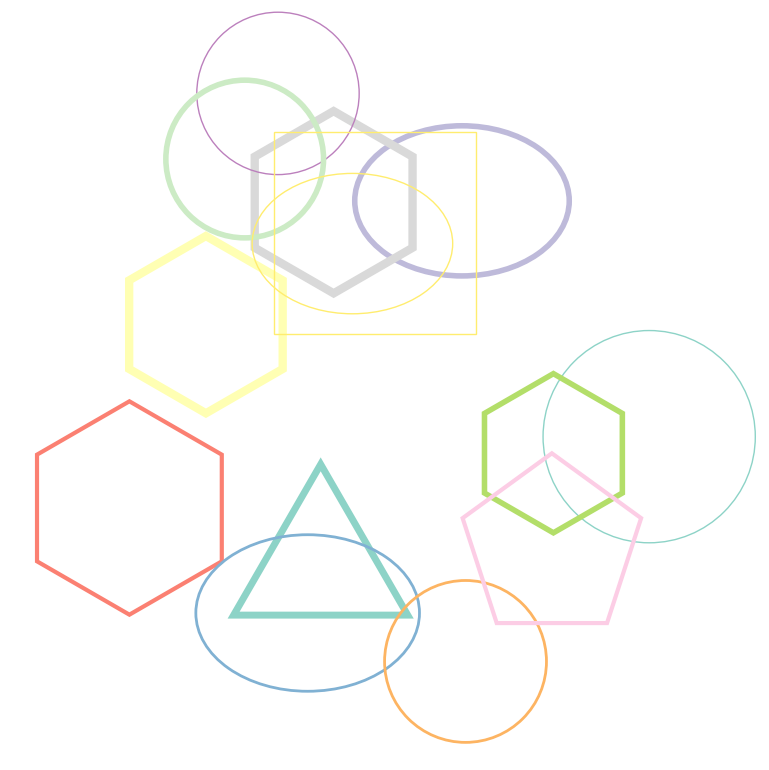[{"shape": "circle", "thickness": 0.5, "radius": 0.69, "center": [0.843, 0.433]}, {"shape": "triangle", "thickness": 2.5, "radius": 0.65, "center": [0.416, 0.266]}, {"shape": "hexagon", "thickness": 3, "radius": 0.58, "center": [0.267, 0.578]}, {"shape": "oval", "thickness": 2, "radius": 0.7, "center": [0.6, 0.739]}, {"shape": "hexagon", "thickness": 1.5, "radius": 0.69, "center": [0.168, 0.34]}, {"shape": "oval", "thickness": 1, "radius": 0.73, "center": [0.4, 0.204]}, {"shape": "circle", "thickness": 1, "radius": 0.53, "center": [0.605, 0.141]}, {"shape": "hexagon", "thickness": 2, "radius": 0.52, "center": [0.719, 0.411]}, {"shape": "pentagon", "thickness": 1.5, "radius": 0.61, "center": [0.717, 0.289]}, {"shape": "hexagon", "thickness": 3, "radius": 0.59, "center": [0.433, 0.737]}, {"shape": "circle", "thickness": 0.5, "radius": 0.53, "center": [0.361, 0.879]}, {"shape": "circle", "thickness": 2, "radius": 0.51, "center": [0.318, 0.793]}, {"shape": "square", "thickness": 0.5, "radius": 0.65, "center": [0.487, 0.697]}, {"shape": "oval", "thickness": 0.5, "radius": 0.65, "center": [0.458, 0.684]}]